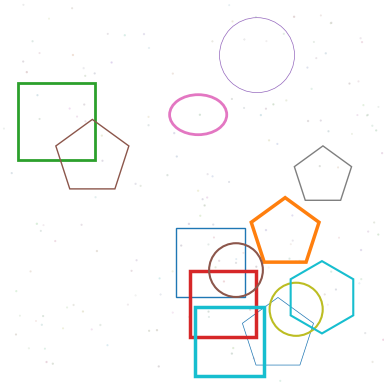[{"shape": "pentagon", "thickness": 0.5, "radius": 0.49, "center": [0.722, 0.13]}, {"shape": "square", "thickness": 1, "radius": 0.45, "center": [0.546, 0.318]}, {"shape": "pentagon", "thickness": 2.5, "radius": 0.46, "center": [0.741, 0.394]}, {"shape": "square", "thickness": 2, "radius": 0.5, "center": [0.147, 0.684]}, {"shape": "square", "thickness": 2.5, "radius": 0.43, "center": [0.579, 0.21]}, {"shape": "circle", "thickness": 0.5, "radius": 0.49, "center": [0.668, 0.857]}, {"shape": "pentagon", "thickness": 1, "radius": 0.5, "center": [0.24, 0.59]}, {"shape": "circle", "thickness": 1.5, "radius": 0.35, "center": [0.613, 0.298]}, {"shape": "oval", "thickness": 2, "radius": 0.37, "center": [0.515, 0.702]}, {"shape": "pentagon", "thickness": 1, "radius": 0.39, "center": [0.839, 0.543]}, {"shape": "circle", "thickness": 1.5, "radius": 0.34, "center": [0.769, 0.197]}, {"shape": "square", "thickness": 2.5, "radius": 0.45, "center": [0.597, 0.113]}, {"shape": "hexagon", "thickness": 1.5, "radius": 0.47, "center": [0.836, 0.228]}]